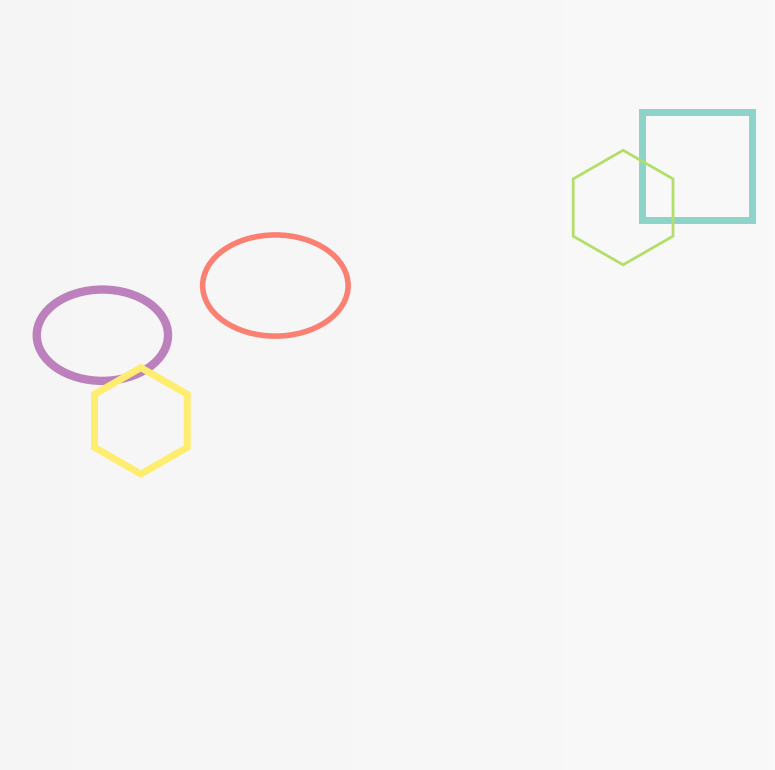[{"shape": "square", "thickness": 2.5, "radius": 0.35, "center": [0.9, 0.784]}, {"shape": "oval", "thickness": 2, "radius": 0.47, "center": [0.355, 0.629]}, {"shape": "hexagon", "thickness": 1, "radius": 0.37, "center": [0.804, 0.73]}, {"shape": "oval", "thickness": 3, "radius": 0.42, "center": [0.132, 0.565]}, {"shape": "hexagon", "thickness": 2.5, "radius": 0.35, "center": [0.182, 0.453]}]